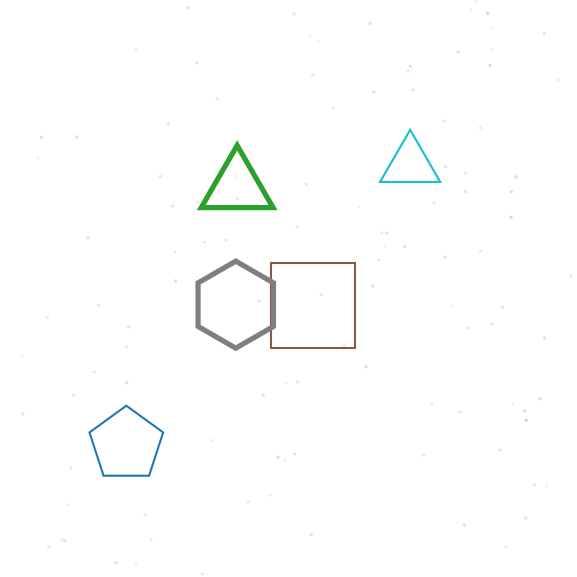[{"shape": "pentagon", "thickness": 1, "radius": 0.34, "center": [0.219, 0.23]}, {"shape": "triangle", "thickness": 2.5, "radius": 0.36, "center": [0.411, 0.676]}, {"shape": "square", "thickness": 1, "radius": 0.37, "center": [0.542, 0.47]}, {"shape": "hexagon", "thickness": 2.5, "radius": 0.38, "center": [0.408, 0.472]}, {"shape": "triangle", "thickness": 1, "radius": 0.3, "center": [0.71, 0.714]}]